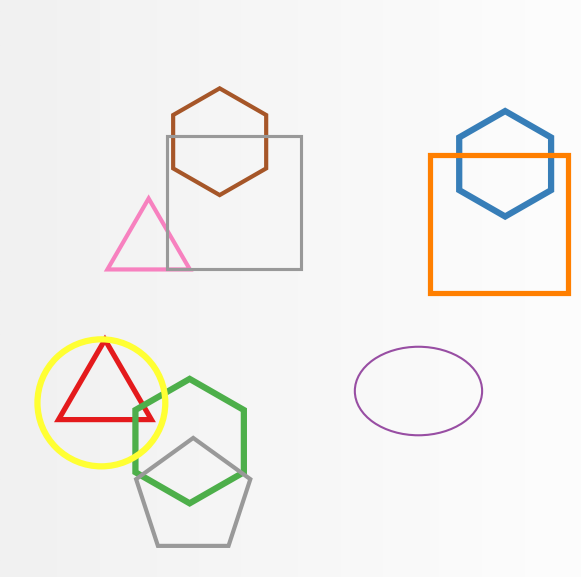[{"shape": "triangle", "thickness": 2.5, "radius": 0.46, "center": [0.181, 0.319]}, {"shape": "hexagon", "thickness": 3, "radius": 0.46, "center": [0.869, 0.716]}, {"shape": "hexagon", "thickness": 3, "radius": 0.54, "center": [0.326, 0.235]}, {"shape": "oval", "thickness": 1, "radius": 0.55, "center": [0.72, 0.322]}, {"shape": "square", "thickness": 2.5, "radius": 0.59, "center": [0.858, 0.611]}, {"shape": "circle", "thickness": 3, "radius": 0.55, "center": [0.174, 0.302]}, {"shape": "hexagon", "thickness": 2, "radius": 0.46, "center": [0.378, 0.754]}, {"shape": "triangle", "thickness": 2, "radius": 0.41, "center": [0.256, 0.574]}, {"shape": "square", "thickness": 1.5, "radius": 0.58, "center": [0.403, 0.648]}, {"shape": "pentagon", "thickness": 2, "radius": 0.52, "center": [0.332, 0.137]}]